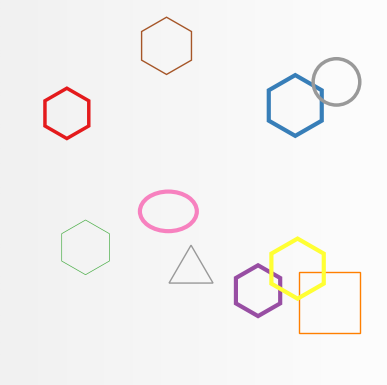[{"shape": "hexagon", "thickness": 2.5, "radius": 0.33, "center": [0.173, 0.706]}, {"shape": "hexagon", "thickness": 3, "radius": 0.39, "center": [0.762, 0.726]}, {"shape": "hexagon", "thickness": 0.5, "radius": 0.36, "center": [0.221, 0.358]}, {"shape": "hexagon", "thickness": 3, "radius": 0.33, "center": [0.666, 0.245]}, {"shape": "square", "thickness": 1, "radius": 0.4, "center": [0.85, 0.215]}, {"shape": "hexagon", "thickness": 3, "radius": 0.39, "center": [0.768, 0.302]}, {"shape": "hexagon", "thickness": 1, "radius": 0.37, "center": [0.43, 0.881]}, {"shape": "oval", "thickness": 3, "radius": 0.37, "center": [0.434, 0.451]}, {"shape": "triangle", "thickness": 1, "radius": 0.33, "center": [0.493, 0.298]}, {"shape": "circle", "thickness": 2.5, "radius": 0.3, "center": [0.868, 0.787]}]